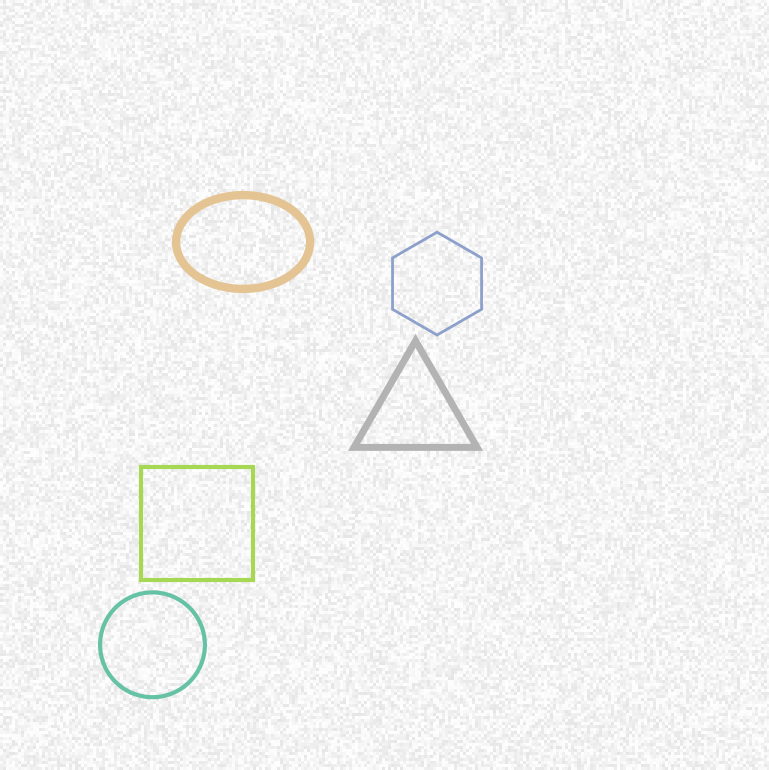[{"shape": "circle", "thickness": 1.5, "radius": 0.34, "center": [0.198, 0.163]}, {"shape": "hexagon", "thickness": 1, "radius": 0.33, "center": [0.568, 0.632]}, {"shape": "square", "thickness": 1.5, "radius": 0.37, "center": [0.256, 0.32]}, {"shape": "oval", "thickness": 3, "radius": 0.44, "center": [0.316, 0.686]}, {"shape": "triangle", "thickness": 2.5, "radius": 0.46, "center": [0.54, 0.465]}]